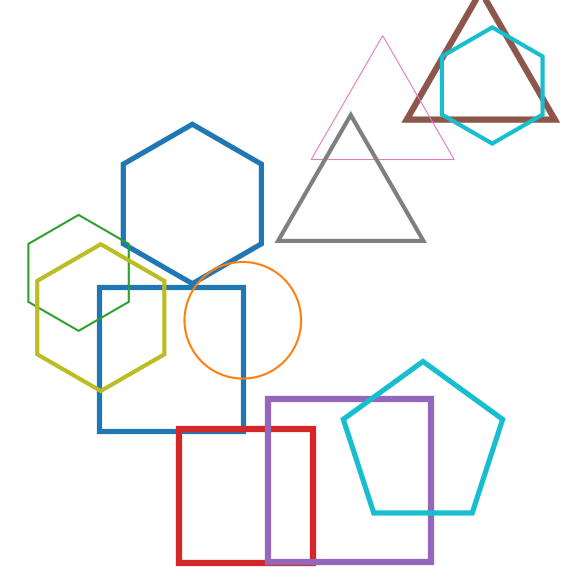[{"shape": "hexagon", "thickness": 2.5, "radius": 0.69, "center": [0.333, 0.646]}, {"shape": "square", "thickness": 2.5, "radius": 0.62, "center": [0.295, 0.378]}, {"shape": "circle", "thickness": 1, "radius": 0.5, "center": [0.42, 0.445]}, {"shape": "hexagon", "thickness": 1, "radius": 0.5, "center": [0.136, 0.527]}, {"shape": "square", "thickness": 3, "radius": 0.58, "center": [0.426, 0.14]}, {"shape": "square", "thickness": 3, "radius": 0.71, "center": [0.606, 0.168]}, {"shape": "triangle", "thickness": 3, "radius": 0.74, "center": [0.833, 0.866]}, {"shape": "triangle", "thickness": 0.5, "radius": 0.71, "center": [0.663, 0.794]}, {"shape": "triangle", "thickness": 2, "radius": 0.73, "center": [0.607, 0.655]}, {"shape": "hexagon", "thickness": 2, "radius": 0.64, "center": [0.175, 0.449]}, {"shape": "pentagon", "thickness": 2.5, "radius": 0.73, "center": [0.732, 0.228]}, {"shape": "hexagon", "thickness": 2, "radius": 0.5, "center": [0.852, 0.851]}]